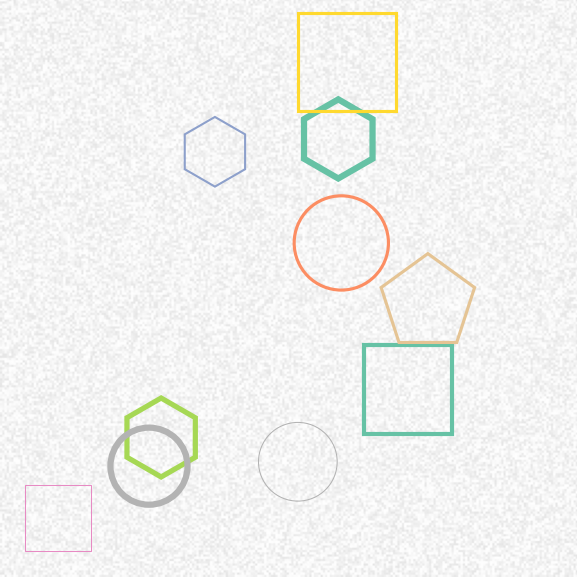[{"shape": "square", "thickness": 2, "radius": 0.38, "center": [0.707, 0.325]}, {"shape": "hexagon", "thickness": 3, "radius": 0.34, "center": [0.586, 0.759]}, {"shape": "circle", "thickness": 1.5, "radius": 0.41, "center": [0.591, 0.578]}, {"shape": "hexagon", "thickness": 1, "radius": 0.3, "center": [0.372, 0.736]}, {"shape": "square", "thickness": 0.5, "radius": 0.29, "center": [0.101, 0.103]}, {"shape": "hexagon", "thickness": 2.5, "radius": 0.34, "center": [0.279, 0.242]}, {"shape": "square", "thickness": 1.5, "radius": 0.42, "center": [0.601, 0.892]}, {"shape": "pentagon", "thickness": 1.5, "radius": 0.43, "center": [0.741, 0.475]}, {"shape": "circle", "thickness": 0.5, "radius": 0.34, "center": [0.516, 0.2]}, {"shape": "circle", "thickness": 3, "radius": 0.33, "center": [0.258, 0.192]}]